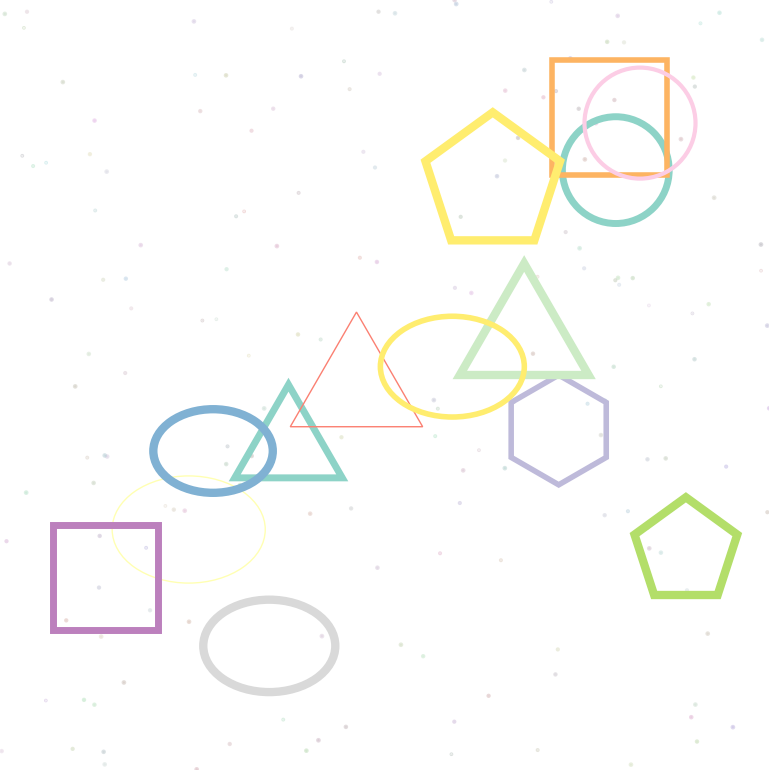[{"shape": "circle", "thickness": 2.5, "radius": 0.35, "center": [0.8, 0.779]}, {"shape": "triangle", "thickness": 2.5, "radius": 0.4, "center": [0.375, 0.42]}, {"shape": "oval", "thickness": 0.5, "radius": 0.5, "center": [0.245, 0.312]}, {"shape": "hexagon", "thickness": 2, "radius": 0.36, "center": [0.726, 0.442]}, {"shape": "triangle", "thickness": 0.5, "radius": 0.5, "center": [0.463, 0.495]}, {"shape": "oval", "thickness": 3, "radius": 0.39, "center": [0.277, 0.414]}, {"shape": "square", "thickness": 2, "radius": 0.37, "center": [0.792, 0.848]}, {"shape": "pentagon", "thickness": 3, "radius": 0.35, "center": [0.891, 0.284]}, {"shape": "circle", "thickness": 1.5, "radius": 0.36, "center": [0.831, 0.84]}, {"shape": "oval", "thickness": 3, "radius": 0.43, "center": [0.35, 0.161]}, {"shape": "square", "thickness": 2.5, "radius": 0.34, "center": [0.137, 0.25]}, {"shape": "triangle", "thickness": 3, "radius": 0.48, "center": [0.681, 0.561]}, {"shape": "pentagon", "thickness": 3, "radius": 0.46, "center": [0.64, 0.762]}, {"shape": "oval", "thickness": 2, "radius": 0.47, "center": [0.587, 0.524]}]